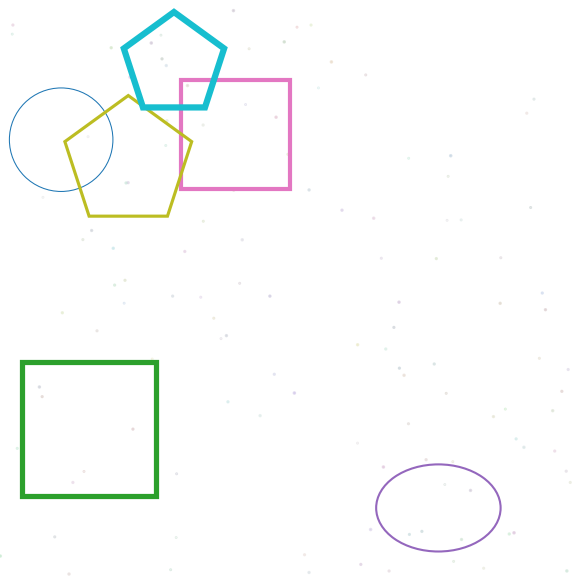[{"shape": "circle", "thickness": 0.5, "radius": 0.45, "center": [0.106, 0.757]}, {"shape": "square", "thickness": 2.5, "radius": 0.58, "center": [0.154, 0.256]}, {"shape": "oval", "thickness": 1, "radius": 0.54, "center": [0.759, 0.12]}, {"shape": "square", "thickness": 2, "radius": 0.47, "center": [0.408, 0.766]}, {"shape": "pentagon", "thickness": 1.5, "radius": 0.58, "center": [0.222, 0.718]}, {"shape": "pentagon", "thickness": 3, "radius": 0.46, "center": [0.301, 0.887]}]